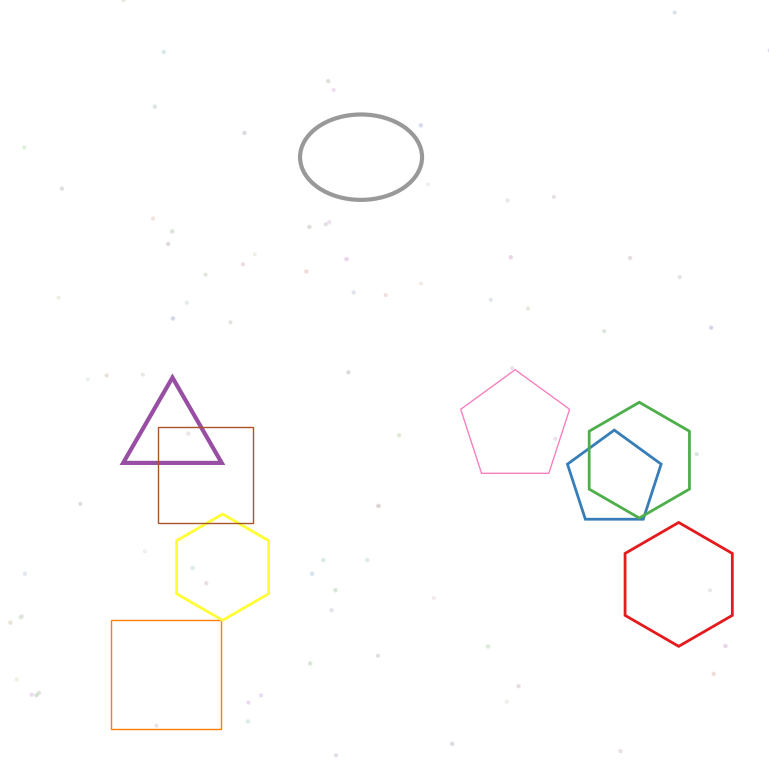[{"shape": "hexagon", "thickness": 1, "radius": 0.4, "center": [0.881, 0.241]}, {"shape": "pentagon", "thickness": 1, "radius": 0.32, "center": [0.798, 0.377]}, {"shape": "hexagon", "thickness": 1, "radius": 0.38, "center": [0.83, 0.402]}, {"shape": "triangle", "thickness": 1.5, "radius": 0.37, "center": [0.224, 0.436]}, {"shape": "square", "thickness": 0.5, "radius": 0.36, "center": [0.216, 0.124]}, {"shape": "hexagon", "thickness": 1, "radius": 0.34, "center": [0.289, 0.263]}, {"shape": "square", "thickness": 0.5, "radius": 0.31, "center": [0.267, 0.383]}, {"shape": "pentagon", "thickness": 0.5, "radius": 0.37, "center": [0.669, 0.445]}, {"shape": "oval", "thickness": 1.5, "radius": 0.4, "center": [0.469, 0.796]}]